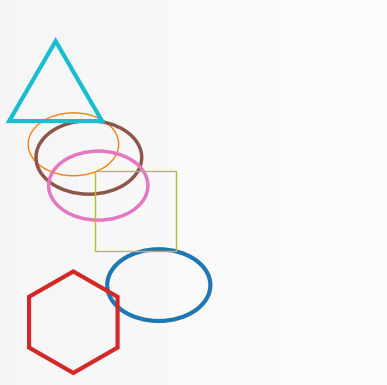[{"shape": "oval", "thickness": 3, "radius": 0.67, "center": [0.41, 0.259]}, {"shape": "oval", "thickness": 1, "radius": 0.58, "center": [0.189, 0.625]}, {"shape": "hexagon", "thickness": 3, "radius": 0.66, "center": [0.189, 0.163]}, {"shape": "oval", "thickness": 2.5, "radius": 0.68, "center": [0.229, 0.591]}, {"shape": "oval", "thickness": 2.5, "radius": 0.64, "center": [0.254, 0.518]}, {"shape": "square", "thickness": 1, "radius": 0.52, "center": [0.35, 0.453]}, {"shape": "triangle", "thickness": 3, "radius": 0.69, "center": [0.144, 0.755]}]